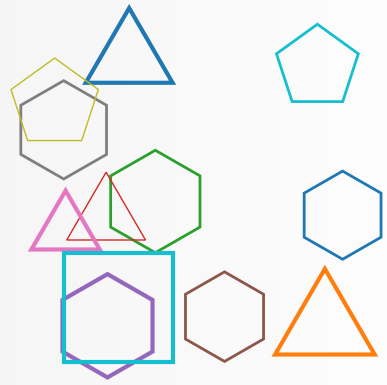[{"shape": "triangle", "thickness": 3, "radius": 0.65, "center": [0.333, 0.85]}, {"shape": "hexagon", "thickness": 2, "radius": 0.57, "center": [0.884, 0.441]}, {"shape": "triangle", "thickness": 3, "radius": 0.74, "center": [0.838, 0.153]}, {"shape": "hexagon", "thickness": 2, "radius": 0.67, "center": [0.401, 0.477]}, {"shape": "triangle", "thickness": 1, "radius": 0.59, "center": [0.274, 0.435]}, {"shape": "hexagon", "thickness": 3, "radius": 0.67, "center": [0.277, 0.154]}, {"shape": "hexagon", "thickness": 2, "radius": 0.58, "center": [0.579, 0.178]}, {"shape": "triangle", "thickness": 3, "radius": 0.51, "center": [0.169, 0.403]}, {"shape": "hexagon", "thickness": 2, "radius": 0.64, "center": [0.164, 0.663]}, {"shape": "pentagon", "thickness": 1, "radius": 0.59, "center": [0.141, 0.731]}, {"shape": "pentagon", "thickness": 2, "radius": 0.56, "center": [0.819, 0.826]}, {"shape": "square", "thickness": 3, "radius": 0.71, "center": [0.306, 0.202]}]